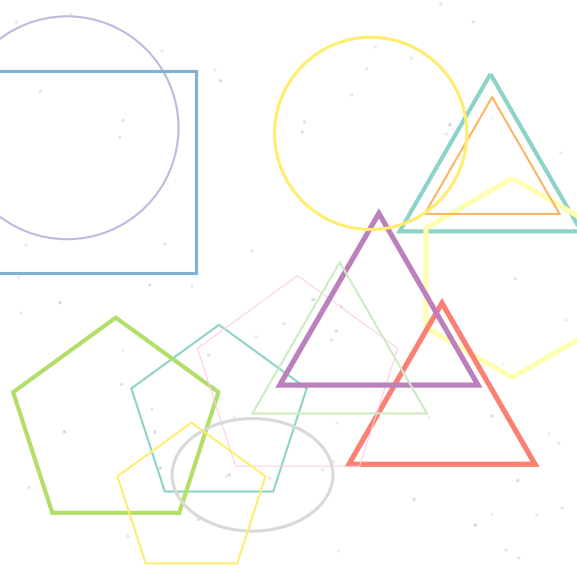[{"shape": "triangle", "thickness": 2, "radius": 0.91, "center": [0.849, 0.689]}, {"shape": "pentagon", "thickness": 1, "radius": 0.8, "center": [0.379, 0.277]}, {"shape": "hexagon", "thickness": 2.5, "radius": 0.86, "center": [0.887, 0.518]}, {"shape": "circle", "thickness": 1, "radius": 0.96, "center": [0.116, 0.778]}, {"shape": "triangle", "thickness": 2.5, "radius": 0.93, "center": [0.765, 0.288]}, {"shape": "square", "thickness": 1.5, "radius": 0.88, "center": [0.165, 0.702]}, {"shape": "triangle", "thickness": 1, "radius": 0.67, "center": [0.852, 0.696]}, {"shape": "pentagon", "thickness": 2, "radius": 0.93, "center": [0.2, 0.262]}, {"shape": "pentagon", "thickness": 0.5, "radius": 0.91, "center": [0.515, 0.339]}, {"shape": "oval", "thickness": 1.5, "radius": 0.7, "center": [0.437, 0.177]}, {"shape": "triangle", "thickness": 2.5, "radius": 0.99, "center": [0.656, 0.431]}, {"shape": "triangle", "thickness": 1, "radius": 0.87, "center": [0.588, 0.37]}, {"shape": "circle", "thickness": 1.5, "radius": 0.83, "center": [0.642, 0.768]}, {"shape": "pentagon", "thickness": 1, "radius": 0.67, "center": [0.331, 0.133]}]